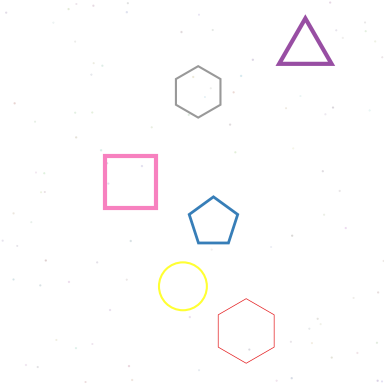[{"shape": "hexagon", "thickness": 0.5, "radius": 0.42, "center": [0.639, 0.14]}, {"shape": "pentagon", "thickness": 2, "radius": 0.33, "center": [0.554, 0.422]}, {"shape": "triangle", "thickness": 3, "radius": 0.39, "center": [0.793, 0.874]}, {"shape": "circle", "thickness": 1.5, "radius": 0.31, "center": [0.475, 0.256]}, {"shape": "square", "thickness": 3, "radius": 0.33, "center": [0.34, 0.527]}, {"shape": "hexagon", "thickness": 1.5, "radius": 0.33, "center": [0.515, 0.761]}]